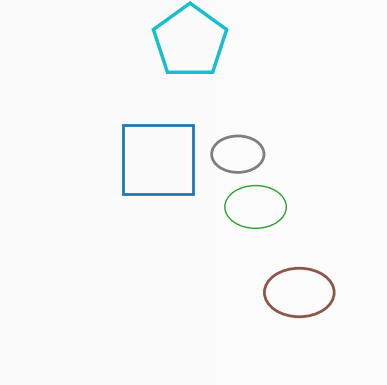[{"shape": "square", "thickness": 2, "radius": 0.45, "center": [0.409, 0.586]}, {"shape": "oval", "thickness": 1, "radius": 0.4, "center": [0.66, 0.462]}, {"shape": "oval", "thickness": 2, "radius": 0.45, "center": [0.772, 0.24]}, {"shape": "oval", "thickness": 2, "radius": 0.34, "center": [0.614, 0.6]}, {"shape": "pentagon", "thickness": 2.5, "radius": 0.5, "center": [0.49, 0.893]}]